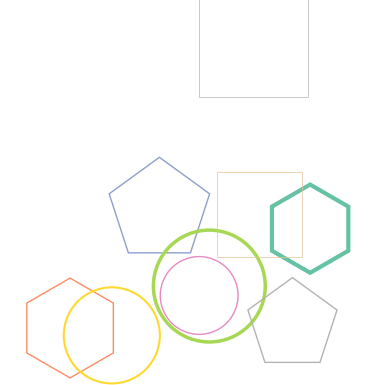[{"shape": "hexagon", "thickness": 3, "radius": 0.57, "center": [0.806, 0.406]}, {"shape": "hexagon", "thickness": 1, "radius": 0.65, "center": [0.182, 0.148]}, {"shape": "pentagon", "thickness": 1, "radius": 0.69, "center": [0.414, 0.454]}, {"shape": "circle", "thickness": 1, "radius": 0.51, "center": [0.517, 0.233]}, {"shape": "circle", "thickness": 2.5, "radius": 0.73, "center": [0.544, 0.257]}, {"shape": "circle", "thickness": 1.5, "radius": 0.62, "center": [0.29, 0.129]}, {"shape": "square", "thickness": 0.5, "radius": 0.55, "center": [0.675, 0.443]}, {"shape": "pentagon", "thickness": 1, "radius": 0.61, "center": [0.76, 0.157]}, {"shape": "square", "thickness": 0.5, "radius": 0.71, "center": [0.658, 0.89]}]